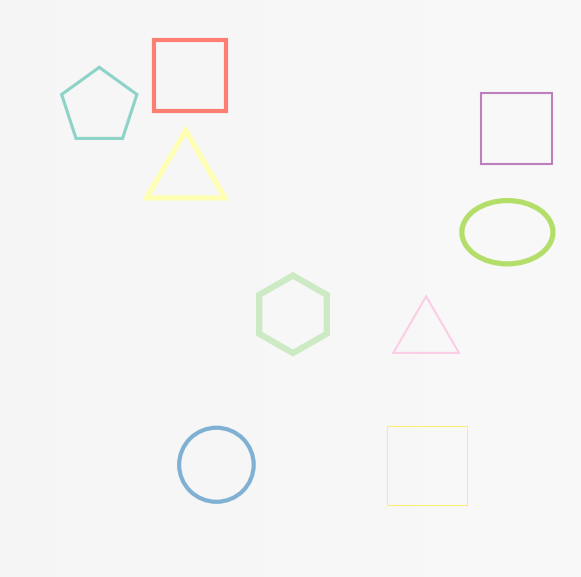[{"shape": "pentagon", "thickness": 1.5, "radius": 0.34, "center": [0.171, 0.814]}, {"shape": "triangle", "thickness": 2.5, "radius": 0.39, "center": [0.319, 0.695]}, {"shape": "square", "thickness": 2, "radius": 0.31, "center": [0.326, 0.869]}, {"shape": "circle", "thickness": 2, "radius": 0.32, "center": [0.372, 0.194]}, {"shape": "oval", "thickness": 2.5, "radius": 0.39, "center": [0.873, 0.597]}, {"shape": "triangle", "thickness": 1, "radius": 0.33, "center": [0.733, 0.421]}, {"shape": "square", "thickness": 1, "radius": 0.3, "center": [0.888, 0.777]}, {"shape": "hexagon", "thickness": 3, "radius": 0.34, "center": [0.504, 0.455]}, {"shape": "square", "thickness": 0.5, "radius": 0.34, "center": [0.735, 0.193]}]